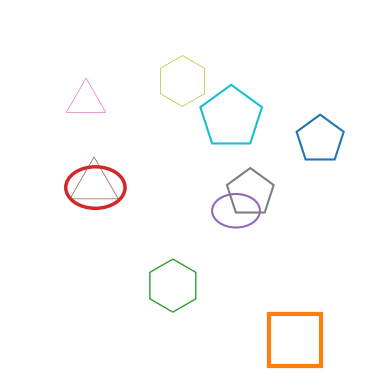[{"shape": "pentagon", "thickness": 1.5, "radius": 0.32, "center": [0.832, 0.638]}, {"shape": "square", "thickness": 3, "radius": 0.34, "center": [0.766, 0.116]}, {"shape": "hexagon", "thickness": 1, "radius": 0.34, "center": [0.449, 0.258]}, {"shape": "oval", "thickness": 2.5, "radius": 0.39, "center": [0.248, 0.513]}, {"shape": "oval", "thickness": 1.5, "radius": 0.31, "center": [0.613, 0.453]}, {"shape": "triangle", "thickness": 0.5, "radius": 0.36, "center": [0.244, 0.52]}, {"shape": "triangle", "thickness": 0.5, "radius": 0.3, "center": [0.224, 0.738]}, {"shape": "pentagon", "thickness": 1.5, "radius": 0.32, "center": [0.65, 0.5]}, {"shape": "hexagon", "thickness": 0.5, "radius": 0.33, "center": [0.474, 0.79]}, {"shape": "pentagon", "thickness": 1.5, "radius": 0.42, "center": [0.6, 0.696]}]